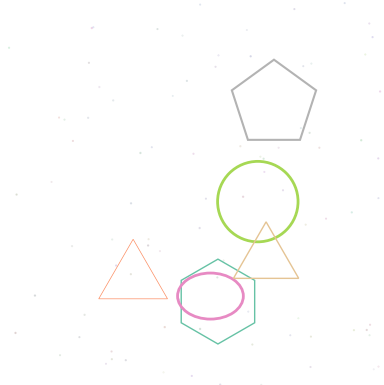[{"shape": "hexagon", "thickness": 1, "radius": 0.55, "center": [0.566, 0.217]}, {"shape": "triangle", "thickness": 0.5, "radius": 0.52, "center": [0.346, 0.275]}, {"shape": "oval", "thickness": 2, "radius": 0.43, "center": [0.547, 0.231]}, {"shape": "circle", "thickness": 2, "radius": 0.52, "center": [0.67, 0.476]}, {"shape": "triangle", "thickness": 1, "radius": 0.49, "center": [0.691, 0.326]}, {"shape": "pentagon", "thickness": 1.5, "radius": 0.58, "center": [0.712, 0.73]}]